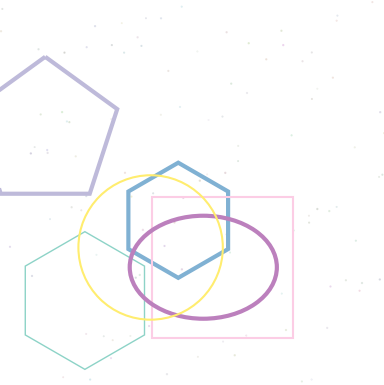[{"shape": "hexagon", "thickness": 1, "radius": 0.89, "center": [0.22, 0.219]}, {"shape": "pentagon", "thickness": 3, "radius": 0.98, "center": [0.117, 0.656]}, {"shape": "hexagon", "thickness": 3, "radius": 0.75, "center": [0.463, 0.428]}, {"shape": "square", "thickness": 1.5, "radius": 0.92, "center": [0.579, 0.306]}, {"shape": "oval", "thickness": 3, "radius": 0.96, "center": [0.528, 0.306]}, {"shape": "circle", "thickness": 1.5, "radius": 0.94, "center": [0.391, 0.357]}]